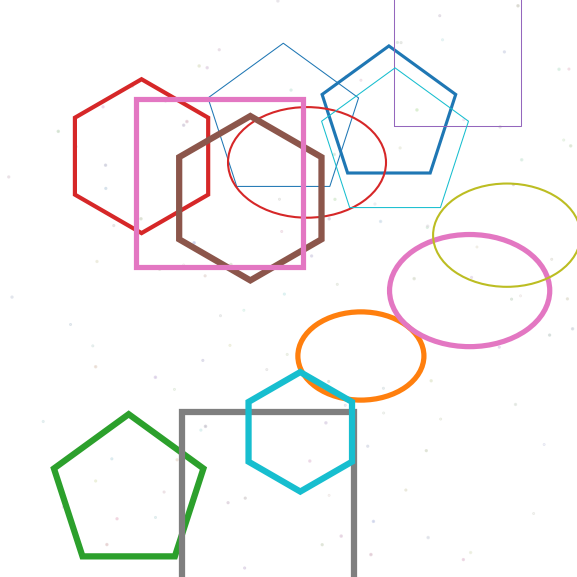[{"shape": "pentagon", "thickness": 0.5, "radius": 0.69, "center": [0.491, 0.787]}, {"shape": "pentagon", "thickness": 1.5, "radius": 0.61, "center": [0.673, 0.798]}, {"shape": "oval", "thickness": 2.5, "radius": 0.55, "center": [0.625, 0.383]}, {"shape": "pentagon", "thickness": 3, "radius": 0.68, "center": [0.223, 0.146]}, {"shape": "hexagon", "thickness": 2, "radius": 0.67, "center": [0.245, 0.729]}, {"shape": "oval", "thickness": 1, "radius": 0.68, "center": [0.532, 0.718]}, {"shape": "square", "thickness": 0.5, "radius": 0.55, "center": [0.792, 0.891]}, {"shape": "hexagon", "thickness": 3, "radius": 0.71, "center": [0.433, 0.656]}, {"shape": "square", "thickness": 2.5, "radius": 0.73, "center": [0.38, 0.682]}, {"shape": "oval", "thickness": 2.5, "radius": 0.69, "center": [0.813, 0.496]}, {"shape": "square", "thickness": 3, "radius": 0.74, "center": [0.464, 0.137]}, {"shape": "oval", "thickness": 1, "radius": 0.64, "center": [0.878, 0.592]}, {"shape": "pentagon", "thickness": 0.5, "radius": 0.67, "center": [0.684, 0.748]}, {"shape": "hexagon", "thickness": 3, "radius": 0.52, "center": [0.52, 0.251]}]